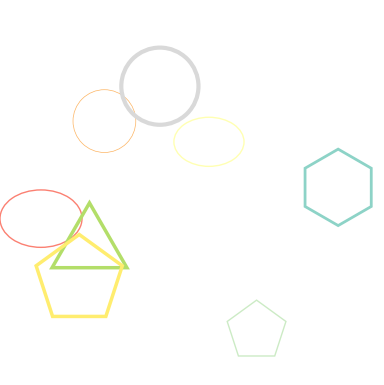[{"shape": "hexagon", "thickness": 2, "radius": 0.5, "center": [0.878, 0.513]}, {"shape": "oval", "thickness": 1, "radius": 0.46, "center": [0.543, 0.632]}, {"shape": "oval", "thickness": 1, "radius": 0.53, "center": [0.106, 0.432]}, {"shape": "circle", "thickness": 0.5, "radius": 0.41, "center": [0.271, 0.685]}, {"shape": "triangle", "thickness": 2.5, "radius": 0.56, "center": [0.232, 0.361]}, {"shape": "circle", "thickness": 3, "radius": 0.5, "center": [0.415, 0.776]}, {"shape": "pentagon", "thickness": 1, "radius": 0.4, "center": [0.666, 0.14]}, {"shape": "pentagon", "thickness": 2.5, "radius": 0.59, "center": [0.206, 0.273]}]